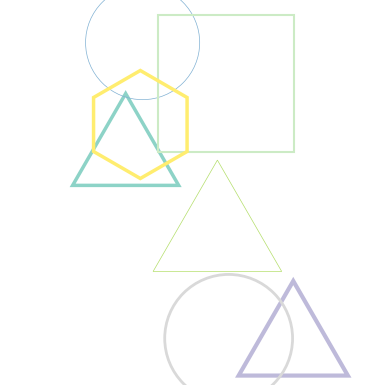[{"shape": "triangle", "thickness": 2.5, "radius": 0.8, "center": [0.326, 0.598]}, {"shape": "triangle", "thickness": 3, "radius": 0.82, "center": [0.762, 0.106]}, {"shape": "circle", "thickness": 0.5, "radius": 0.74, "center": [0.37, 0.889]}, {"shape": "triangle", "thickness": 0.5, "radius": 0.96, "center": [0.565, 0.391]}, {"shape": "circle", "thickness": 2, "radius": 0.83, "center": [0.594, 0.121]}, {"shape": "square", "thickness": 1.5, "radius": 0.89, "center": [0.587, 0.783]}, {"shape": "hexagon", "thickness": 2.5, "radius": 0.7, "center": [0.364, 0.677]}]